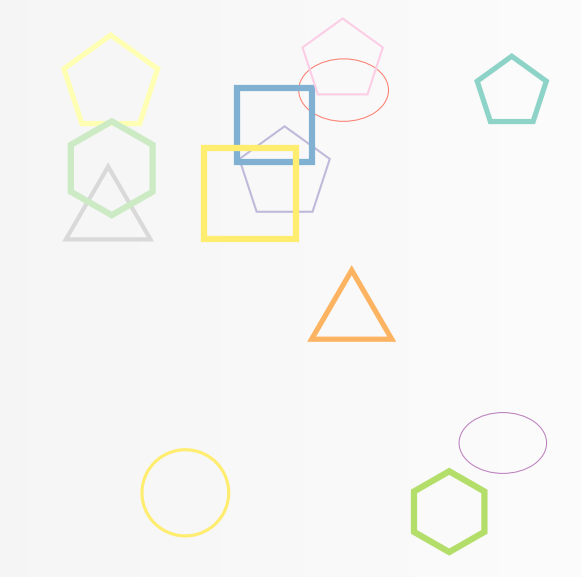[{"shape": "pentagon", "thickness": 2.5, "radius": 0.31, "center": [0.88, 0.839]}, {"shape": "pentagon", "thickness": 2.5, "radius": 0.42, "center": [0.191, 0.854]}, {"shape": "pentagon", "thickness": 1, "radius": 0.41, "center": [0.49, 0.699]}, {"shape": "oval", "thickness": 0.5, "radius": 0.39, "center": [0.591, 0.843]}, {"shape": "square", "thickness": 3, "radius": 0.32, "center": [0.473, 0.783]}, {"shape": "triangle", "thickness": 2.5, "radius": 0.4, "center": [0.605, 0.452]}, {"shape": "hexagon", "thickness": 3, "radius": 0.35, "center": [0.773, 0.113]}, {"shape": "pentagon", "thickness": 1, "radius": 0.36, "center": [0.59, 0.894]}, {"shape": "triangle", "thickness": 2, "radius": 0.42, "center": [0.186, 0.627]}, {"shape": "oval", "thickness": 0.5, "radius": 0.38, "center": [0.865, 0.232]}, {"shape": "hexagon", "thickness": 3, "radius": 0.41, "center": [0.192, 0.708]}, {"shape": "square", "thickness": 3, "radius": 0.39, "center": [0.43, 0.664]}, {"shape": "circle", "thickness": 1.5, "radius": 0.37, "center": [0.319, 0.146]}]